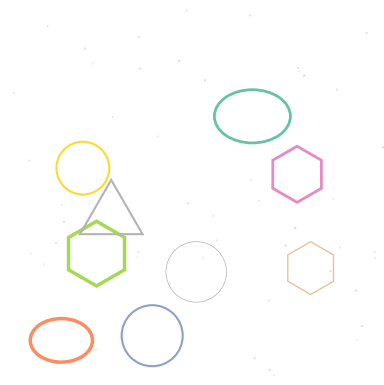[{"shape": "oval", "thickness": 2, "radius": 0.49, "center": [0.656, 0.698]}, {"shape": "oval", "thickness": 2.5, "radius": 0.4, "center": [0.159, 0.116]}, {"shape": "circle", "thickness": 1.5, "radius": 0.4, "center": [0.395, 0.128]}, {"shape": "hexagon", "thickness": 2, "radius": 0.36, "center": [0.772, 0.547]}, {"shape": "hexagon", "thickness": 2.5, "radius": 0.42, "center": [0.251, 0.341]}, {"shape": "circle", "thickness": 1.5, "radius": 0.34, "center": [0.215, 0.563]}, {"shape": "hexagon", "thickness": 1, "radius": 0.34, "center": [0.807, 0.304]}, {"shape": "circle", "thickness": 0.5, "radius": 0.39, "center": [0.51, 0.294]}, {"shape": "triangle", "thickness": 1.5, "radius": 0.47, "center": [0.289, 0.439]}]